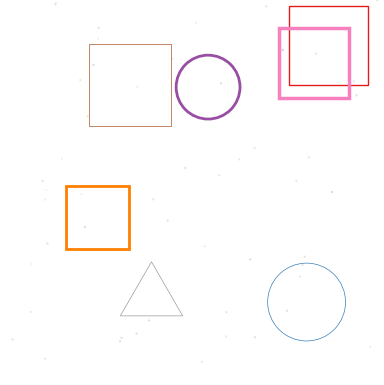[{"shape": "square", "thickness": 1, "radius": 0.51, "center": [0.853, 0.881]}, {"shape": "circle", "thickness": 0.5, "radius": 0.51, "center": [0.796, 0.215]}, {"shape": "circle", "thickness": 2, "radius": 0.41, "center": [0.54, 0.774]}, {"shape": "square", "thickness": 2, "radius": 0.41, "center": [0.253, 0.434]}, {"shape": "square", "thickness": 0.5, "radius": 0.54, "center": [0.338, 0.78]}, {"shape": "square", "thickness": 2.5, "radius": 0.45, "center": [0.817, 0.836]}, {"shape": "triangle", "thickness": 0.5, "radius": 0.47, "center": [0.393, 0.226]}]